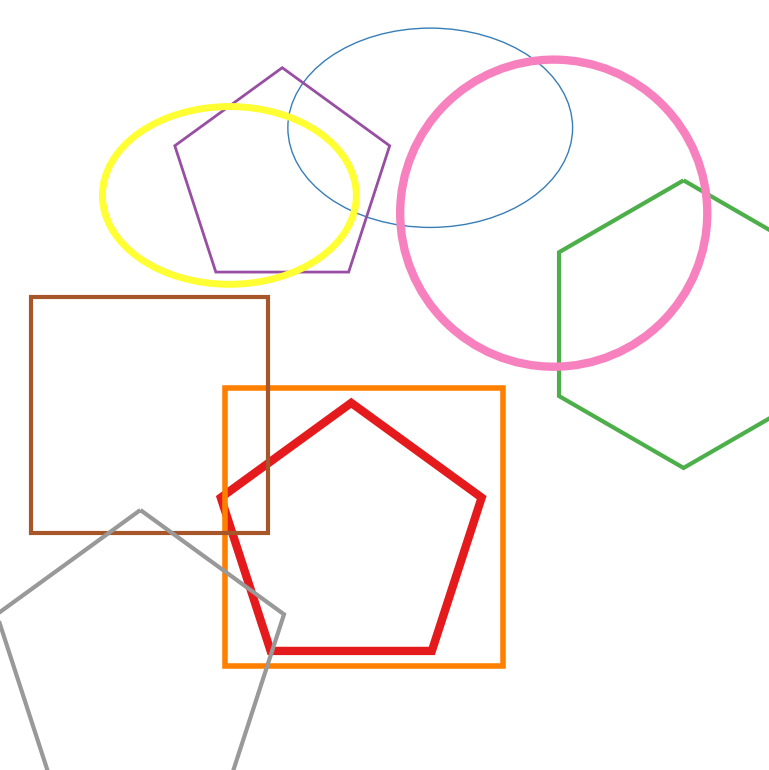[{"shape": "pentagon", "thickness": 3, "radius": 0.89, "center": [0.456, 0.299]}, {"shape": "oval", "thickness": 0.5, "radius": 0.92, "center": [0.559, 0.834]}, {"shape": "hexagon", "thickness": 1.5, "radius": 0.93, "center": [0.888, 0.579]}, {"shape": "pentagon", "thickness": 1, "radius": 0.73, "center": [0.367, 0.765]}, {"shape": "square", "thickness": 2, "radius": 0.9, "center": [0.473, 0.316]}, {"shape": "oval", "thickness": 2.5, "radius": 0.82, "center": [0.298, 0.746]}, {"shape": "square", "thickness": 1.5, "radius": 0.77, "center": [0.194, 0.461]}, {"shape": "circle", "thickness": 3, "radius": 1.0, "center": [0.719, 0.723]}, {"shape": "pentagon", "thickness": 1.5, "radius": 0.98, "center": [0.182, 0.142]}]